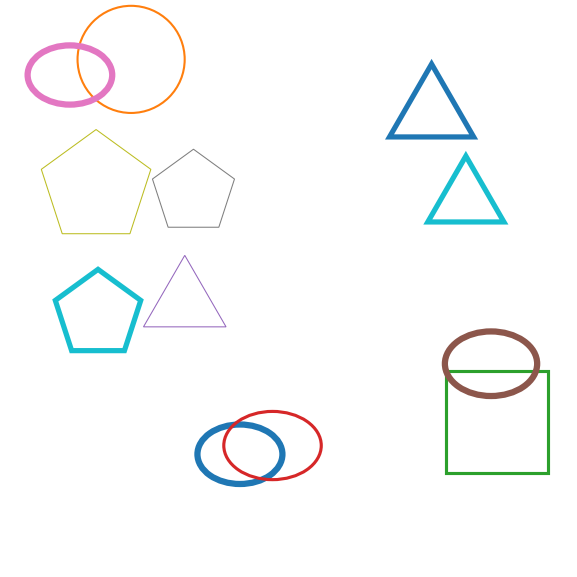[{"shape": "oval", "thickness": 3, "radius": 0.37, "center": [0.415, 0.213]}, {"shape": "triangle", "thickness": 2.5, "radius": 0.42, "center": [0.747, 0.804]}, {"shape": "circle", "thickness": 1, "radius": 0.46, "center": [0.227, 0.896]}, {"shape": "square", "thickness": 1.5, "radius": 0.44, "center": [0.86, 0.269]}, {"shape": "oval", "thickness": 1.5, "radius": 0.42, "center": [0.472, 0.228]}, {"shape": "triangle", "thickness": 0.5, "radius": 0.41, "center": [0.32, 0.474]}, {"shape": "oval", "thickness": 3, "radius": 0.4, "center": [0.85, 0.369]}, {"shape": "oval", "thickness": 3, "radius": 0.37, "center": [0.121, 0.869]}, {"shape": "pentagon", "thickness": 0.5, "radius": 0.37, "center": [0.335, 0.666]}, {"shape": "pentagon", "thickness": 0.5, "radius": 0.5, "center": [0.166, 0.675]}, {"shape": "triangle", "thickness": 2.5, "radius": 0.38, "center": [0.807, 0.653]}, {"shape": "pentagon", "thickness": 2.5, "radius": 0.39, "center": [0.17, 0.455]}]